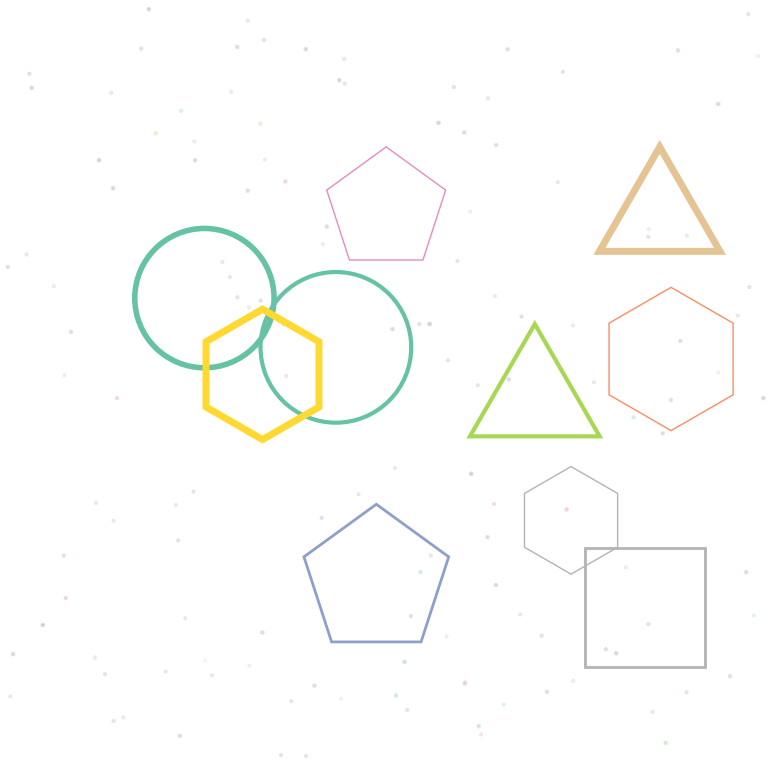[{"shape": "circle", "thickness": 2, "radius": 0.45, "center": [0.265, 0.613]}, {"shape": "circle", "thickness": 1.5, "radius": 0.49, "center": [0.436, 0.549]}, {"shape": "hexagon", "thickness": 0.5, "radius": 0.47, "center": [0.872, 0.534]}, {"shape": "pentagon", "thickness": 1, "radius": 0.49, "center": [0.489, 0.246]}, {"shape": "pentagon", "thickness": 0.5, "radius": 0.41, "center": [0.502, 0.728]}, {"shape": "triangle", "thickness": 1.5, "radius": 0.49, "center": [0.695, 0.482]}, {"shape": "hexagon", "thickness": 2.5, "radius": 0.42, "center": [0.341, 0.514]}, {"shape": "triangle", "thickness": 2.5, "radius": 0.45, "center": [0.857, 0.719]}, {"shape": "hexagon", "thickness": 0.5, "radius": 0.35, "center": [0.742, 0.324]}, {"shape": "square", "thickness": 1, "radius": 0.39, "center": [0.838, 0.211]}]